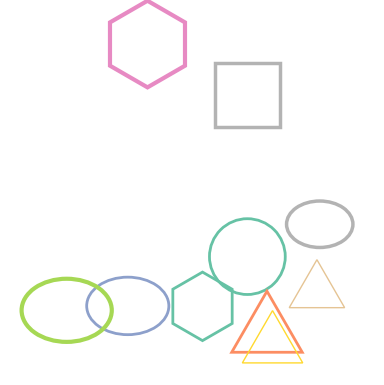[{"shape": "circle", "thickness": 2, "radius": 0.49, "center": [0.643, 0.334]}, {"shape": "hexagon", "thickness": 2, "radius": 0.44, "center": [0.526, 0.204]}, {"shape": "triangle", "thickness": 2, "radius": 0.53, "center": [0.693, 0.138]}, {"shape": "oval", "thickness": 2, "radius": 0.53, "center": [0.332, 0.205]}, {"shape": "hexagon", "thickness": 3, "radius": 0.56, "center": [0.383, 0.886]}, {"shape": "oval", "thickness": 3, "radius": 0.59, "center": [0.173, 0.194]}, {"shape": "triangle", "thickness": 1, "radius": 0.45, "center": [0.708, 0.103]}, {"shape": "triangle", "thickness": 1, "radius": 0.42, "center": [0.823, 0.242]}, {"shape": "square", "thickness": 2.5, "radius": 0.42, "center": [0.643, 0.753]}, {"shape": "oval", "thickness": 2.5, "radius": 0.43, "center": [0.83, 0.418]}]